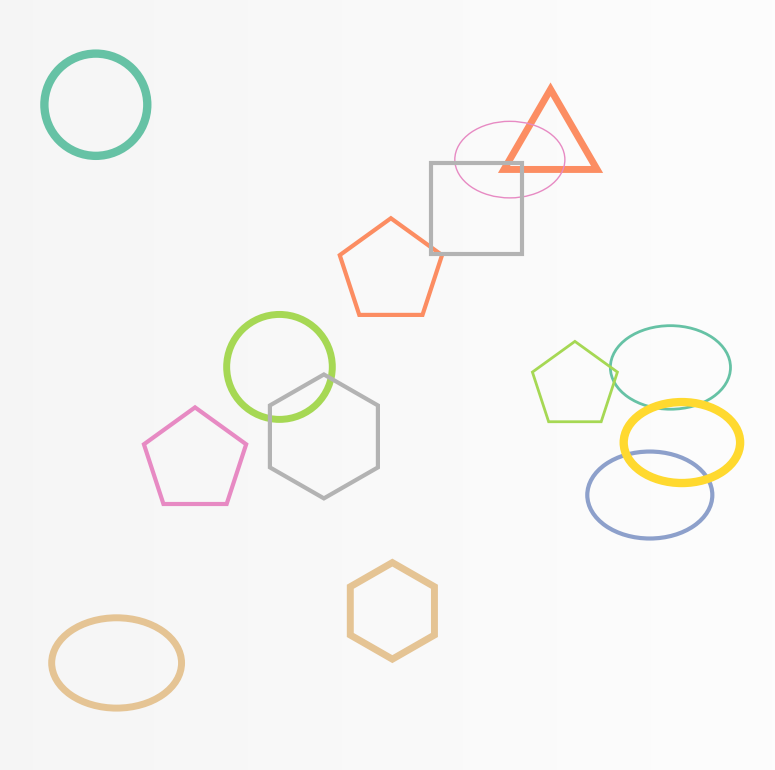[{"shape": "circle", "thickness": 3, "radius": 0.33, "center": [0.124, 0.864]}, {"shape": "oval", "thickness": 1, "radius": 0.39, "center": [0.865, 0.523]}, {"shape": "pentagon", "thickness": 1.5, "radius": 0.35, "center": [0.504, 0.647]}, {"shape": "triangle", "thickness": 2.5, "radius": 0.35, "center": [0.71, 0.815]}, {"shape": "oval", "thickness": 1.5, "radius": 0.4, "center": [0.838, 0.357]}, {"shape": "pentagon", "thickness": 1.5, "radius": 0.35, "center": [0.252, 0.402]}, {"shape": "oval", "thickness": 0.5, "radius": 0.36, "center": [0.658, 0.793]}, {"shape": "circle", "thickness": 2.5, "radius": 0.34, "center": [0.361, 0.523]}, {"shape": "pentagon", "thickness": 1, "radius": 0.29, "center": [0.742, 0.499]}, {"shape": "oval", "thickness": 3, "radius": 0.38, "center": [0.88, 0.425]}, {"shape": "hexagon", "thickness": 2.5, "radius": 0.31, "center": [0.506, 0.207]}, {"shape": "oval", "thickness": 2.5, "radius": 0.42, "center": [0.15, 0.139]}, {"shape": "square", "thickness": 1.5, "radius": 0.3, "center": [0.615, 0.73]}, {"shape": "hexagon", "thickness": 1.5, "radius": 0.4, "center": [0.418, 0.433]}]